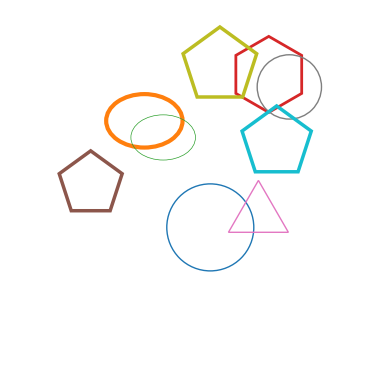[{"shape": "circle", "thickness": 1, "radius": 0.56, "center": [0.546, 0.409]}, {"shape": "oval", "thickness": 3, "radius": 0.5, "center": [0.375, 0.686]}, {"shape": "oval", "thickness": 0.5, "radius": 0.42, "center": [0.424, 0.643]}, {"shape": "hexagon", "thickness": 2, "radius": 0.49, "center": [0.698, 0.807]}, {"shape": "pentagon", "thickness": 2.5, "radius": 0.43, "center": [0.236, 0.522]}, {"shape": "triangle", "thickness": 1, "radius": 0.45, "center": [0.671, 0.442]}, {"shape": "circle", "thickness": 1, "radius": 0.42, "center": [0.752, 0.774]}, {"shape": "pentagon", "thickness": 2.5, "radius": 0.5, "center": [0.571, 0.829]}, {"shape": "pentagon", "thickness": 2.5, "radius": 0.47, "center": [0.719, 0.63]}]